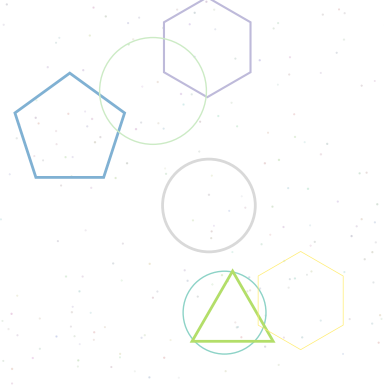[{"shape": "circle", "thickness": 1, "radius": 0.54, "center": [0.583, 0.188]}, {"shape": "hexagon", "thickness": 1.5, "radius": 0.65, "center": [0.538, 0.877]}, {"shape": "pentagon", "thickness": 2, "radius": 0.75, "center": [0.181, 0.66]}, {"shape": "triangle", "thickness": 2, "radius": 0.61, "center": [0.604, 0.174]}, {"shape": "circle", "thickness": 2, "radius": 0.6, "center": [0.543, 0.466]}, {"shape": "circle", "thickness": 1, "radius": 0.69, "center": [0.397, 0.764]}, {"shape": "hexagon", "thickness": 0.5, "radius": 0.64, "center": [0.781, 0.219]}]